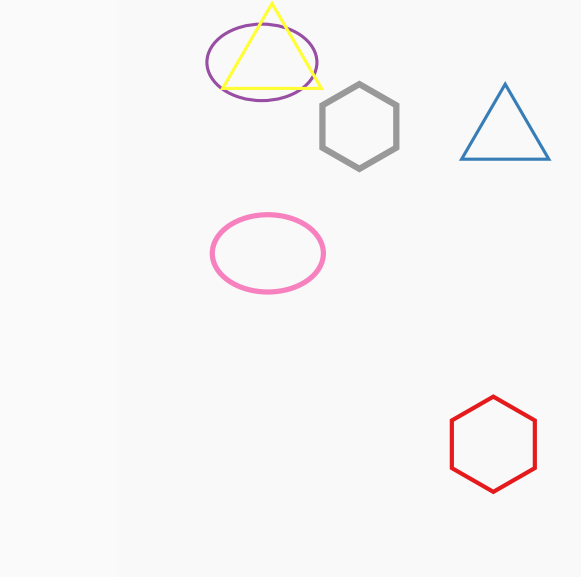[{"shape": "hexagon", "thickness": 2, "radius": 0.41, "center": [0.849, 0.23]}, {"shape": "triangle", "thickness": 1.5, "radius": 0.43, "center": [0.869, 0.767]}, {"shape": "oval", "thickness": 1.5, "radius": 0.47, "center": [0.451, 0.891]}, {"shape": "triangle", "thickness": 1.5, "radius": 0.49, "center": [0.468, 0.895]}, {"shape": "oval", "thickness": 2.5, "radius": 0.48, "center": [0.461, 0.56]}, {"shape": "hexagon", "thickness": 3, "radius": 0.37, "center": [0.618, 0.78]}]